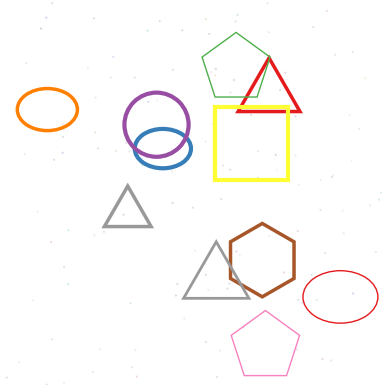[{"shape": "oval", "thickness": 1, "radius": 0.49, "center": [0.884, 0.229]}, {"shape": "triangle", "thickness": 2.5, "radius": 0.46, "center": [0.699, 0.757]}, {"shape": "oval", "thickness": 3, "radius": 0.37, "center": [0.423, 0.614]}, {"shape": "pentagon", "thickness": 1, "radius": 0.46, "center": [0.613, 0.823]}, {"shape": "circle", "thickness": 3, "radius": 0.42, "center": [0.407, 0.676]}, {"shape": "oval", "thickness": 2.5, "radius": 0.39, "center": [0.123, 0.715]}, {"shape": "square", "thickness": 3, "radius": 0.47, "center": [0.654, 0.627]}, {"shape": "hexagon", "thickness": 2.5, "radius": 0.48, "center": [0.681, 0.324]}, {"shape": "pentagon", "thickness": 1, "radius": 0.47, "center": [0.689, 0.1]}, {"shape": "triangle", "thickness": 2.5, "radius": 0.35, "center": [0.332, 0.447]}, {"shape": "triangle", "thickness": 2, "radius": 0.49, "center": [0.562, 0.274]}]